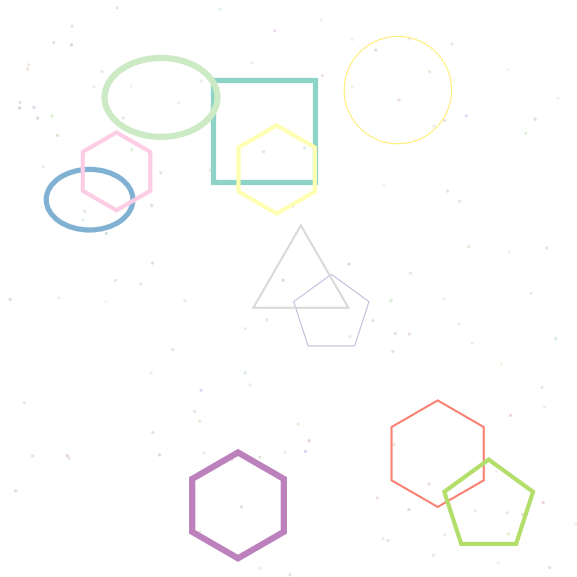[{"shape": "square", "thickness": 2.5, "radius": 0.44, "center": [0.457, 0.772]}, {"shape": "hexagon", "thickness": 2, "radius": 0.38, "center": [0.479, 0.706]}, {"shape": "pentagon", "thickness": 0.5, "radius": 0.34, "center": [0.574, 0.456]}, {"shape": "hexagon", "thickness": 1, "radius": 0.46, "center": [0.758, 0.214]}, {"shape": "oval", "thickness": 2.5, "radius": 0.37, "center": [0.155, 0.653]}, {"shape": "pentagon", "thickness": 2, "radius": 0.4, "center": [0.846, 0.123]}, {"shape": "hexagon", "thickness": 2, "radius": 0.34, "center": [0.202, 0.702]}, {"shape": "triangle", "thickness": 1, "radius": 0.48, "center": [0.521, 0.514]}, {"shape": "hexagon", "thickness": 3, "radius": 0.46, "center": [0.412, 0.124]}, {"shape": "oval", "thickness": 3, "radius": 0.49, "center": [0.279, 0.83]}, {"shape": "circle", "thickness": 0.5, "radius": 0.46, "center": [0.689, 0.843]}]